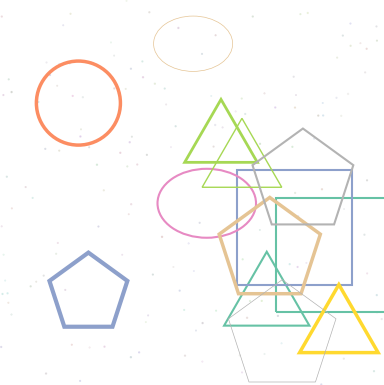[{"shape": "square", "thickness": 1.5, "radius": 0.73, "center": [0.863, 0.338]}, {"shape": "triangle", "thickness": 1.5, "radius": 0.64, "center": [0.693, 0.218]}, {"shape": "circle", "thickness": 2.5, "radius": 0.55, "center": [0.204, 0.732]}, {"shape": "pentagon", "thickness": 3, "radius": 0.53, "center": [0.23, 0.237]}, {"shape": "square", "thickness": 1.5, "radius": 0.74, "center": [0.766, 0.408]}, {"shape": "oval", "thickness": 1.5, "radius": 0.64, "center": [0.537, 0.472]}, {"shape": "triangle", "thickness": 2, "radius": 0.54, "center": [0.574, 0.633]}, {"shape": "triangle", "thickness": 1, "radius": 0.6, "center": [0.628, 0.573]}, {"shape": "triangle", "thickness": 2.5, "radius": 0.59, "center": [0.88, 0.143]}, {"shape": "oval", "thickness": 0.5, "radius": 0.51, "center": [0.502, 0.886]}, {"shape": "pentagon", "thickness": 2.5, "radius": 0.69, "center": [0.701, 0.349]}, {"shape": "pentagon", "thickness": 0.5, "radius": 0.73, "center": [0.733, 0.127]}, {"shape": "pentagon", "thickness": 1.5, "radius": 0.69, "center": [0.787, 0.528]}]